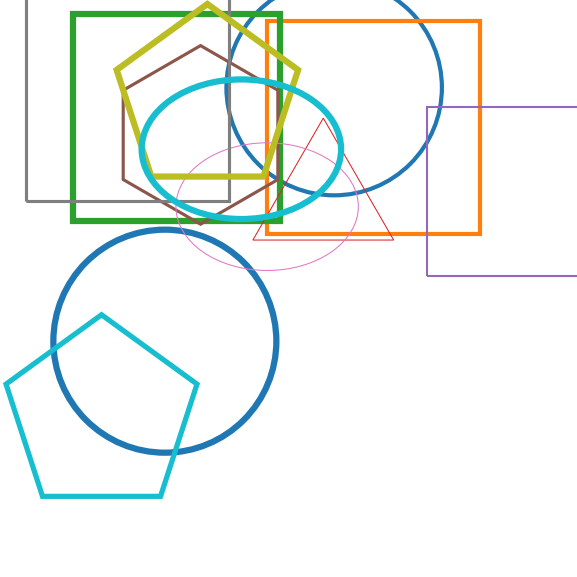[{"shape": "circle", "thickness": 2, "radius": 0.93, "center": [0.579, 0.847]}, {"shape": "circle", "thickness": 3, "radius": 0.97, "center": [0.285, 0.408]}, {"shape": "square", "thickness": 2, "radius": 0.92, "center": [0.647, 0.778]}, {"shape": "square", "thickness": 3, "radius": 0.9, "center": [0.305, 0.796]}, {"shape": "triangle", "thickness": 0.5, "radius": 0.7, "center": [0.56, 0.654]}, {"shape": "square", "thickness": 1, "radius": 0.73, "center": [0.884, 0.667]}, {"shape": "hexagon", "thickness": 1.5, "radius": 0.77, "center": [0.347, 0.766]}, {"shape": "oval", "thickness": 0.5, "radius": 0.79, "center": [0.463, 0.641]}, {"shape": "square", "thickness": 1.5, "radius": 0.88, "center": [0.222, 0.827]}, {"shape": "pentagon", "thickness": 3, "radius": 0.83, "center": [0.359, 0.827]}, {"shape": "oval", "thickness": 3, "radius": 0.86, "center": [0.418, 0.741]}, {"shape": "pentagon", "thickness": 2.5, "radius": 0.87, "center": [0.176, 0.28]}]